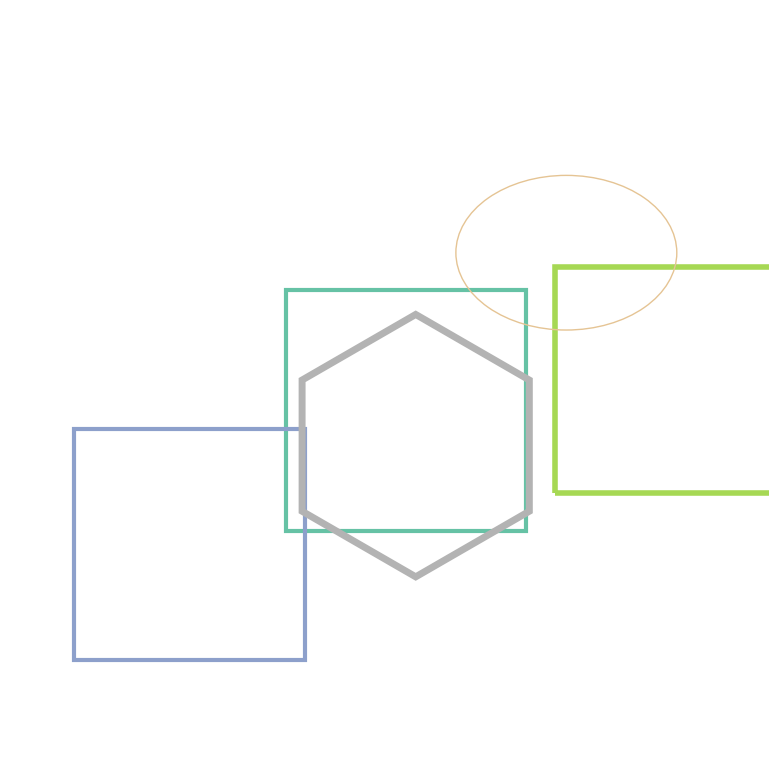[{"shape": "square", "thickness": 1.5, "radius": 0.78, "center": [0.527, 0.467]}, {"shape": "square", "thickness": 1.5, "radius": 0.75, "center": [0.246, 0.293]}, {"shape": "square", "thickness": 2, "radius": 0.73, "center": [0.867, 0.506]}, {"shape": "oval", "thickness": 0.5, "radius": 0.72, "center": [0.736, 0.672]}, {"shape": "hexagon", "thickness": 2.5, "radius": 0.85, "center": [0.54, 0.421]}]